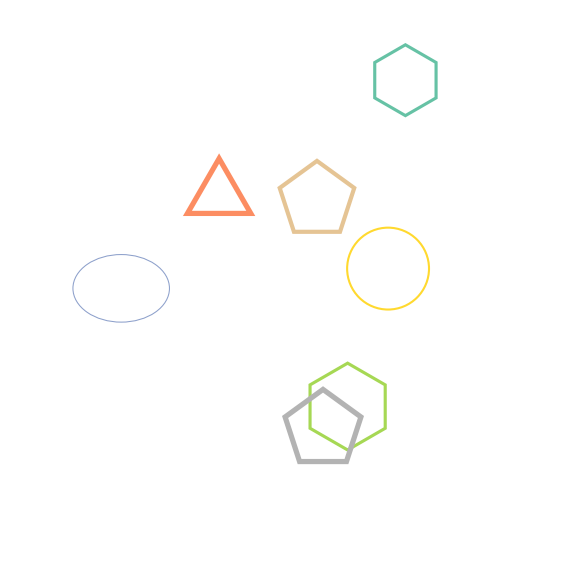[{"shape": "hexagon", "thickness": 1.5, "radius": 0.31, "center": [0.702, 0.86]}, {"shape": "triangle", "thickness": 2.5, "radius": 0.32, "center": [0.379, 0.661]}, {"shape": "oval", "thickness": 0.5, "radius": 0.42, "center": [0.21, 0.5]}, {"shape": "hexagon", "thickness": 1.5, "radius": 0.38, "center": [0.602, 0.295]}, {"shape": "circle", "thickness": 1, "radius": 0.35, "center": [0.672, 0.534]}, {"shape": "pentagon", "thickness": 2, "radius": 0.34, "center": [0.549, 0.653]}, {"shape": "pentagon", "thickness": 2.5, "radius": 0.35, "center": [0.559, 0.256]}]